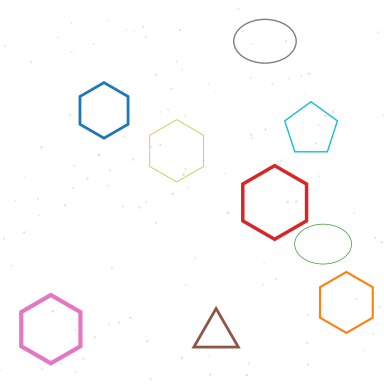[{"shape": "hexagon", "thickness": 2, "radius": 0.36, "center": [0.27, 0.713]}, {"shape": "hexagon", "thickness": 1.5, "radius": 0.4, "center": [0.9, 0.215]}, {"shape": "oval", "thickness": 0.5, "radius": 0.37, "center": [0.839, 0.366]}, {"shape": "hexagon", "thickness": 2.5, "radius": 0.48, "center": [0.713, 0.474]}, {"shape": "triangle", "thickness": 2, "radius": 0.33, "center": [0.561, 0.132]}, {"shape": "hexagon", "thickness": 3, "radius": 0.44, "center": [0.132, 0.145]}, {"shape": "oval", "thickness": 1, "radius": 0.41, "center": [0.688, 0.893]}, {"shape": "hexagon", "thickness": 0.5, "radius": 0.4, "center": [0.459, 0.608]}, {"shape": "pentagon", "thickness": 1, "radius": 0.36, "center": [0.808, 0.664]}]